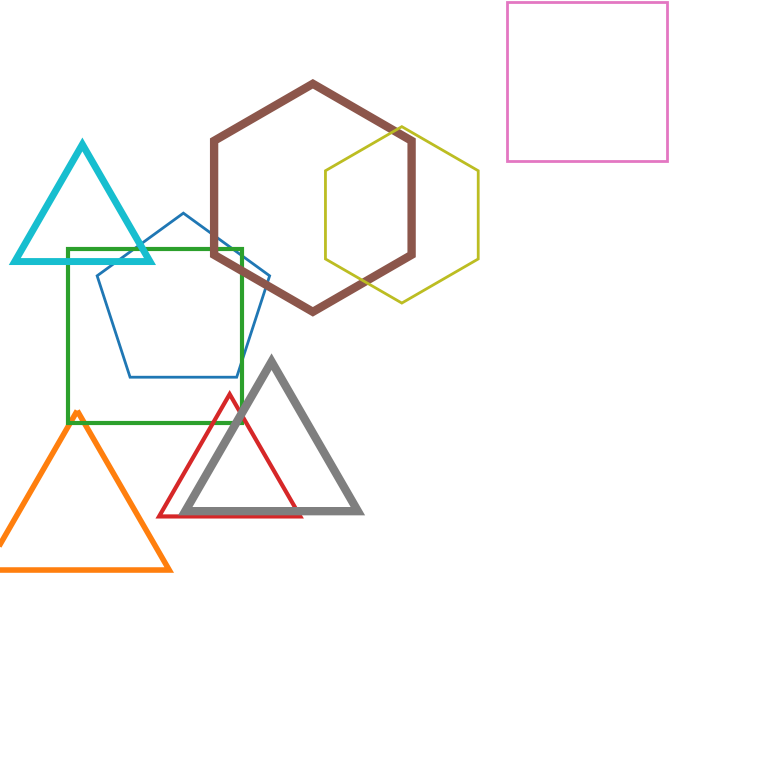[{"shape": "pentagon", "thickness": 1, "radius": 0.59, "center": [0.238, 0.605]}, {"shape": "triangle", "thickness": 2, "radius": 0.69, "center": [0.1, 0.329]}, {"shape": "square", "thickness": 1.5, "radius": 0.57, "center": [0.201, 0.563]}, {"shape": "triangle", "thickness": 1.5, "radius": 0.53, "center": [0.298, 0.382]}, {"shape": "hexagon", "thickness": 3, "radius": 0.74, "center": [0.406, 0.743]}, {"shape": "square", "thickness": 1, "radius": 0.52, "center": [0.763, 0.894]}, {"shape": "triangle", "thickness": 3, "radius": 0.65, "center": [0.353, 0.401]}, {"shape": "hexagon", "thickness": 1, "radius": 0.57, "center": [0.522, 0.721]}, {"shape": "triangle", "thickness": 2.5, "radius": 0.51, "center": [0.107, 0.711]}]